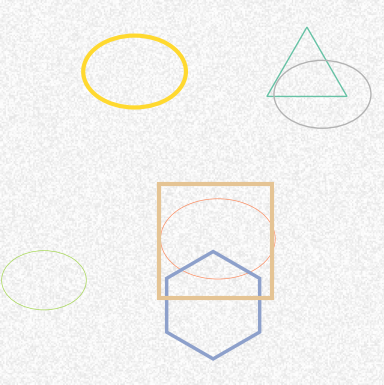[{"shape": "triangle", "thickness": 1, "radius": 0.6, "center": [0.797, 0.81]}, {"shape": "oval", "thickness": 0.5, "radius": 0.74, "center": [0.566, 0.379]}, {"shape": "hexagon", "thickness": 2.5, "radius": 0.7, "center": [0.554, 0.207]}, {"shape": "oval", "thickness": 0.5, "radius": 0.55, "center": [0.114, 0.272]}, {"shape": "oval", "thickness": 3, "radius": 0.67, "center": [0.35, 0.814]}, {"shape": "square", "thickness": 3, "radius": 0.74, "center": [0.56, 0.374]}, {"shape": "oval", "thickness": 1, "radius": 0.63, "center": [0.838, 0.755]}]